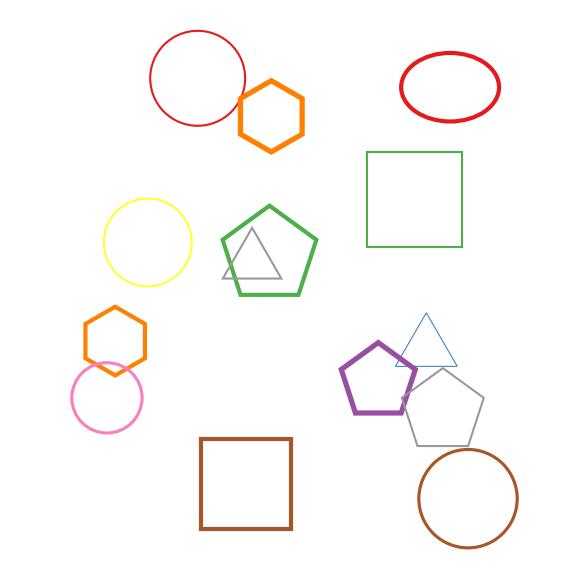[{"shape": "circle", "thickness": 1, "radius": 0.41, "center": [0.342, 0.864]}, {"shape": "oval", "thickness": 2, "radius": 0.42, "center": [0.779, 0.848]}, {"shape": "triangle", "thickness": 0.5, "radius": 0.31, "center": [0.738, 0.396]}, {"shape": "square", "thickness": 1, "radius": 0.41, "center": [0.718, 0.654]}, {"shape": "pentagon", "thickness": 2, "radius": 0.43, "center": [0.467, 0.558]}, {"shape": "pentagon", "thickness": 2.5, "radius": 0.34, "center": [0.655, 0.339]}, {"shape": "hexagon", "thickness": 2, "radius": 0.3, "center": [0.199, 0.409]}, {"shape": "hexagon", "thickness": 2.5, "radius": 0.31, "center": [0.47, 0.798]}, {"shape": "circle", "thickness": 1, "radius": 0.38, "center": [0.256, 0.579]}, {"shape": "circle", "thickness": 1.5, "radius": 0.43, "center": [0.81, 0.136]}, {"shape": "square", "thickness": 2, "radius": 0.39, "center": [0.425, 0.161]}, {"shape": "circle", "thickness": 1.5, "radius": 0.3, "center": [0.185, 0.31]}, {"shape": "pentagon", "thickness": 1, "radius": 0.37, "center": [0.767, 0.287]}, {"shape": "triangle", "thickness": 1, "radius": 0.29, "center": [0.437, 0.546]}]